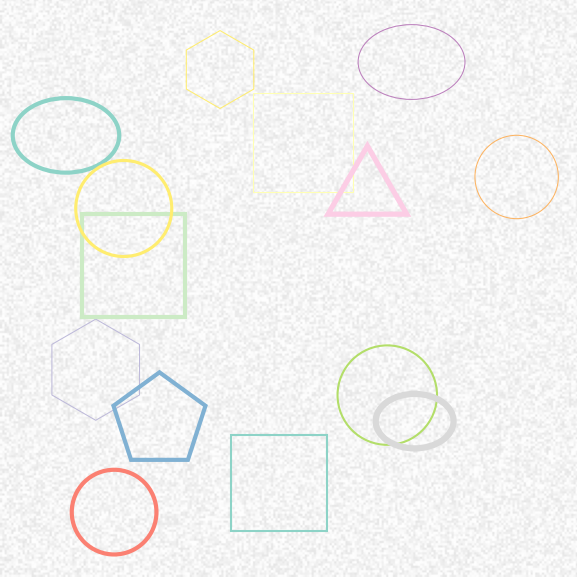[{"shape": "oval", "thickness": 2, "radius": 0.46, "center": [0.114, 0.765]}, {"shape": "square", "thickness": 1, "radius": 0.42, "center": [0.484, 0.163]}, {"shape": "square", "thickness": 0.5, "radius": 0.43, "center": [0.525, 0.752]}, {"shape": "hexagon", "thickness": 0.5, "radius": 0.44, "center": [0.166, 0.359]}, {"shape": "circle", "thickness": 2, "radius": 0.37, "center": [0.198, 0.112]}, {"shape": "pentagon", "thickness": 2, "radius": 0.42, "center": [0.276, 0.271]}, {"shape": "circle", "thickness": 0.5, "radius": 0.36, "center": [0.895, 0.693]}, {"shape": "circle", "thickness": 1, "radius": 0.43, "center": [0.671, 0.315]}, {"shape": "triangle", "thickness": 2.5, "radius": 0.39, "center": [0.636, 0.668]}, {"shape": "oval", "thickness": 3, "radius": 0.34, "center": [0.718, 0.27]}, {"shape": "oval", "thickness": 0.5, "radius": 0.46, "center": [0.713, 0.892]}, {"shape": "square", "thickness": 2, "radius": 0.45, "center": [0.23, 0.54]}, {"shape": "circle", "thickness": 1.5, "radius": 0.42, "center": [0.214, 0.638]}, {"shape": "hexagon", "thickness": 0.5, "radius": 0.34, "center": [0.381, 0.879]}]